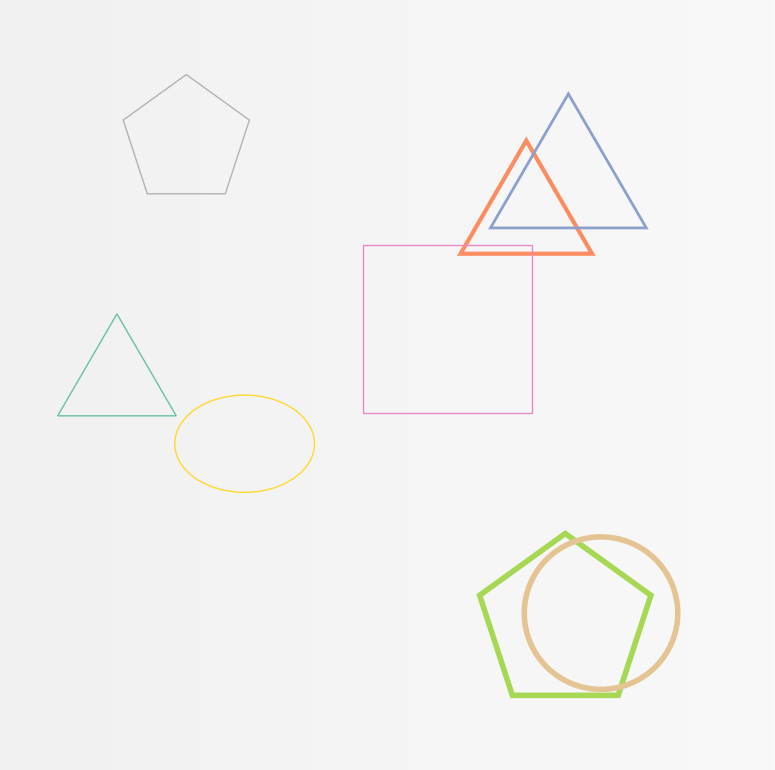[{"shape": "triangle", "thickness": 0.5, "radius": 0.44, "center": [0.151, 0.504]}, {"shape": "triangle", "thickness": 1.5, "radius": 0.49, "center": [0.679, 0.719]}, {"shape": "triangle", "thickness": 1, "radius": 0.58, "center": [0.733, 0.762]}, {"shape": "square", "thickness": 0.5, "radius": 0.55, "center": [0.578, 0.573]}, {"shape": "pentagon", "thickness": 2, "radius": 0.58, "center": [0.729, 0.191]}, {"shape": "oval", "thickness": 0.5, "radius": 0.45, "center": [0.316, 0.424]}, {"shape": "circle", "thickness": 2, "radius": 0.5, "center": [0.775, 0.204]}, {"shape": "pentagon", "thickness": 0.5, "radius": 0.43, "center": [0.24, 0.818]}]